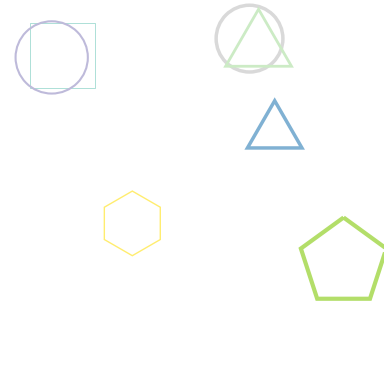[{"shape": "square", "thickness": 0.5, "radius": 0.43, "center": [0.162, 0.856]}, {"shape": "circle", "thickness": 1.5, "radius": 0.47, "center": [0.134, 0.851]}, {"shape": "triangle", "thickness": 2.5, "radius": 0.41, "center": [0.713, 0.657]}, {"shape": "pentagon", "thickness": 3, "radius": 0.58, "center": [0.892, 0.318]}, {"shape": "circle", "thickness": 2.5, "radius": 0.43, "center": [0.648, 0.9]}, {"shape": "triangle", "thickness": 2, "radius": 0.49, "center": [0.672, 0.877]}, {"shape": "hexagon", "thickness": 1, "radius": 0.42, "center": [0.344, 0.42]}]